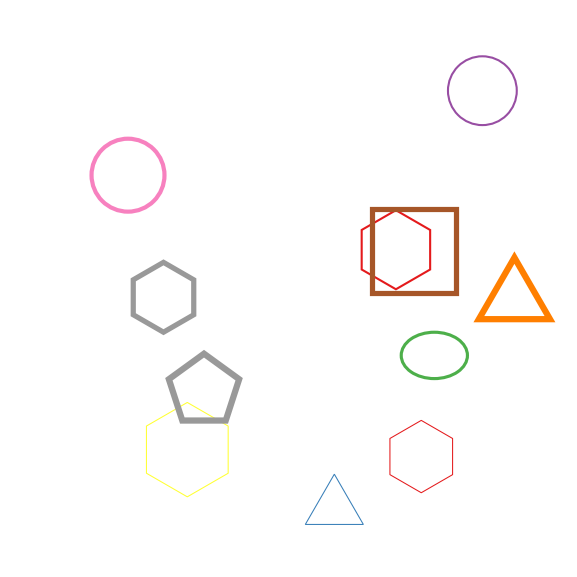[{"shape": "hexagon", "thickness": 0.5, "radius": 0.31, "center": [0.729, 0.209]}, {"shape": "hexagon", "thickness": 1, "radius": 0.34, "center": [0.686, 0.567]}, {"shape": "triangle", "thickness": 0.5, "radius": 0.29, "center": [0.579, 0.12]}, {"shape": "oval", "thickness": 1.5, "radius": 0.29, "center": [0.752, 0.384]}, {"shape": "circle", "thickness": 1, "radius": 0.3, "center": [0.835, 0.842]}, {"shape": "triangle", "thickness": 3, "radius": 0.36, "center": [0.891, 0.482]}, {"shape": "hexagon", "thickness": 0.5, "radius": 0.41, "center": [0.324, 0.221]}, {"shape": "square", "thickness": 2.5, "radius": 0.36, "center": [0.717, 0.565]}, {"shape": "circle", "thickness": 2, "radius": 0.32, "center": [0.222, 0.696]}, {"shape": "pentagon", "thickness": 3, "radius": 0.32, "center": [0.353, 0.323]}, {"shape": "hexagon", "thickness": 2.5, "radius": 0.3, "center": [0.283, 0.484]}]